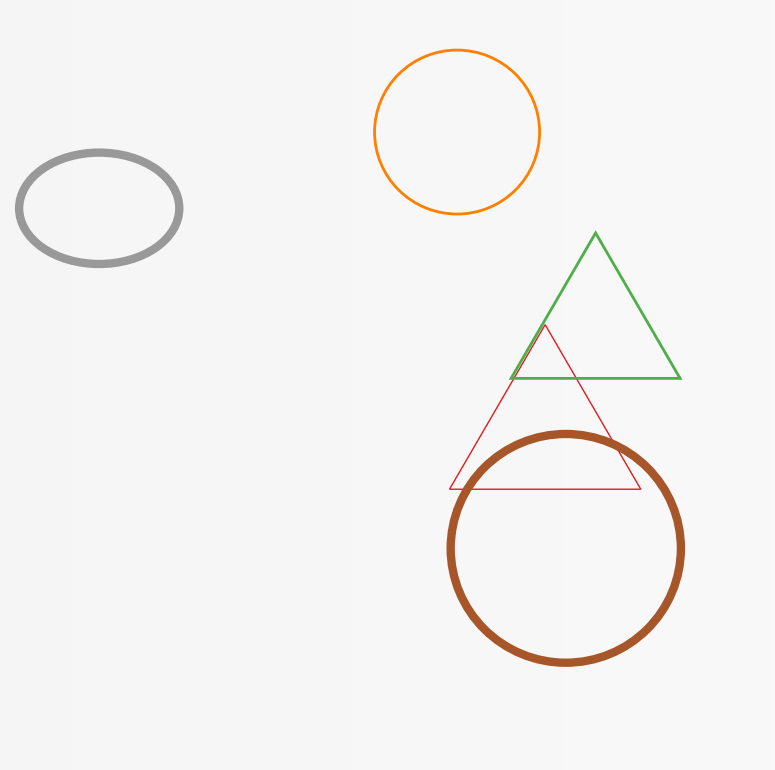[{"shape": "triangle", "thickness": 0.5, "radius": 0.71, "center": [0.703, 0.436]}, {"shape": "triangle", "thickness": 1, "radius": 0.63, "center": [0.769, 0.572]}, {"shape": "circle", "thickness": 1, "radius": 0.53, "center": [0.59, 0.828]}, {"shape": "circle", "thickness": 3, "radius": 0.74, "center": [0.73, 0.288]}, {"shape": "oval", "thickness": 3, "radius": 0.52, "center": [0.128, 0.729]}]